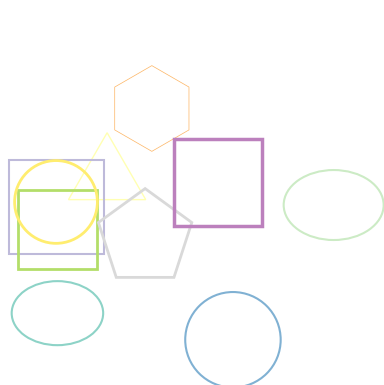[{"shape": "oval", "thickness": 1.5, "radius": 0.59, "center": [0.149, 0.187]}, {"shape": "triangle", "thickness": 1, "radius": 0.58, "center": [0.278, 0.539]}, {"shape": "square", "thickness": 1.5, "radius": 0.61, "center": [0.147, 0.462]}, {"shape": "circle", "thickness": 1.5, "radius": 0.62, "center": [0.605, 0.118]}, {"shape": "hexagon", "thickness": 0.5, "radius": 0.56, "center": [0.394, 0.718]}, {"shape": "square", "thickness": 2, "radius": 0.51, "center": [0.15, 0.403]}, {"shape": "pentagon", "thickness": 2, "radius": 0.64, "center": [0.377, 0.383]}, {"shape": "square", "thickness": 2.5, "radius": 0.57, "center": [0.566, 0.525]}, {"shape": "oval", "thickness": 1.5, "radius": 0.65, "center": [0.867, 0.467]}, {"shape": "circle", "thickness": 2, "radius": 0.54, "center": [0.145, 0.475]}]